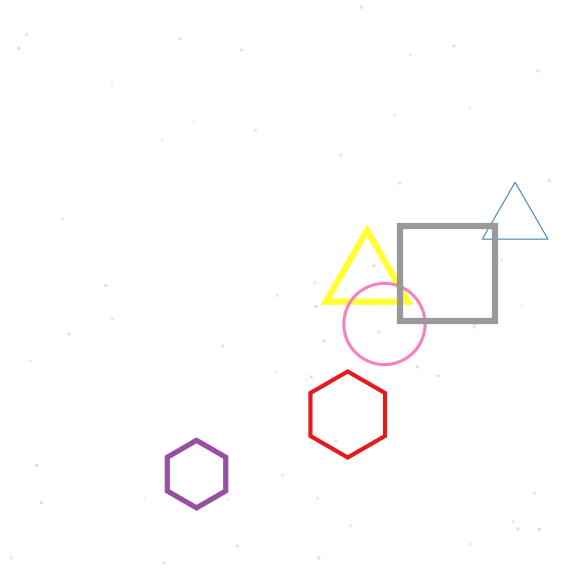[{"shape": "hexagon", "thickness": 2, "radius": 0.37, "center": [0.602, 0.281]}, {"shape": "triangle", "thickness": 0.5, "radius": 0.33, "center": [0.892, 0.618]}, {"shape": "hexagon", "thickness": 2.5, "radius": 0.29, "center": [0.34, 0.178]}, {"shape": "triangle", "thickness": 3, "radius": 0.41, "center": [0.635, 0.518]}, {"shape": "circle", "thickness": 1.5, "radius": 0.35, "center": [0.666, 0.438]}, {"shape": "square", "thickness": 3, "radius": 0.41, "center": [0.775, 0.525]}]